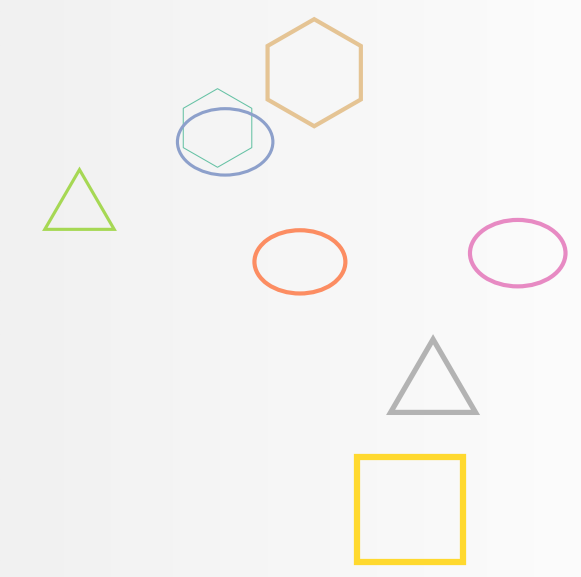[{"shape": "hexagon", "thickness": 0.5, "radius": 0.34, "center": [0.374, 0.778]}, {"shape": "oval", "thickness": 2, "radius": 0.39, "center": [0.516, 0.546]}, {"shape": "oval", "thickness": 1.5, "radius": 0.41, "center": [0.387, 0.753]}, {"shape": "oval", "thickness": 2, "radius": 0.41, "center": [0.891, 0.561]}, {"shape": "triangle", "thickness": 1.5, "radius": 0.34, "center": [0.137, 0.636]}, {"shape": "square", "thickness": 3, "radius": 0.46, "center": [0.705, 0.116]}, {"shape": "hexagon", "thickness": 2, "radius": 0.46, "center": [0.541, 0.873]}, {"shape": "triangle", "thickness": 2.5, "radius": 0.42, "center": [0.745, 0.327]}]